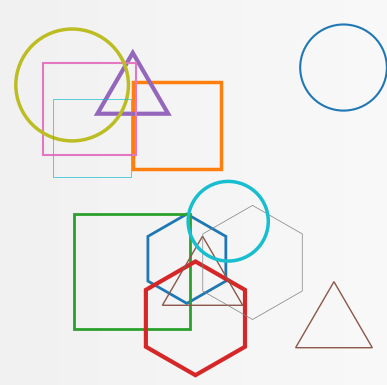[{"shape": "circle", "thickness": 1.5, "radius": 0.56, "center": [0.887, 0.825]}, {"shape": "hexagon", "thickness": 2, "radius": 0.58, "center": [0.482, 0.328]}, {"shape": "square", "thickness": 2.5, "radius": 0.57, "center": [0.457, 0.674]}, {"shape": "square", "thickness": 2, "radius": 0.75, "center": [0.34, 0.294]}, {"shape": "hexagon", "thickness": 3, "radius": 0.74, "center": [0.504, 0.173]}, {"shape": "triangle", "thickness": 3, "radius": 0.53, "center": [0.343, 0.757]}, {"shape": "triangle", "thickness": 1, "radius": 0.57, "center": [0.862, 0.154]}, {"shape": "triangle", "thickness": 1, "radius": 0.6, "center": [0.523, 0.267]}, {"shape": "square", "thickness": 1.5, "radius": 0.6, "center": [0.231, 0.717]}, {"shape": "hexagon", "thickness": 0.5, "radius": 0.74, "center": [0.652, 0.318]}, {"shape": "circle", "thickness": 2.5, "radius": 0.73, "center": [0.186, 0.779]}, {"shape": "square", "thickness": 0.5, "radius": 0.5, "center": [0.237, 0.642]}, {"shape": "circle", "thickness": 2.5, "radius": 0.52, "center": [0.589, 0.425]}]